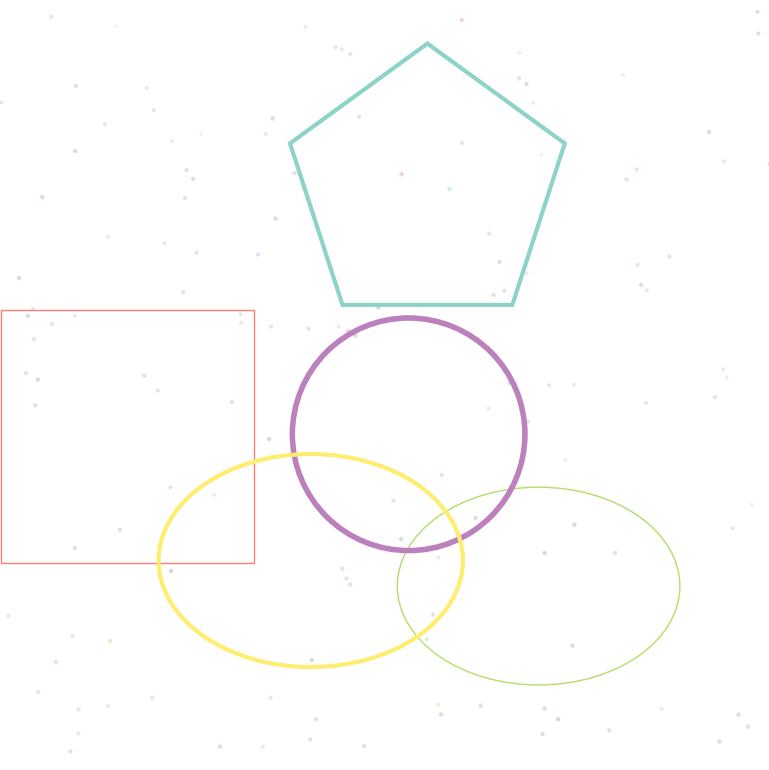[{"shape": "pentagon", "thickness": 1.5, "radius": 0.94, "center": [0.555, 0.756]}, {"shape": "square", "thickness": 0.5, "radius": 0.82, "center": [0.166, 0.434]}, {"shape": "oval", "thickness": 0.5, "radius": 0.92, "center": [0.699, 0.239]}, {"shape": "circle", "thickness": 2, "radius": 0.76, "center": [0.531, 0.436]}, {"shape": "oval", "thickness": 1.5, "radius": 0.99, "center": [0.404, 0.272]}]